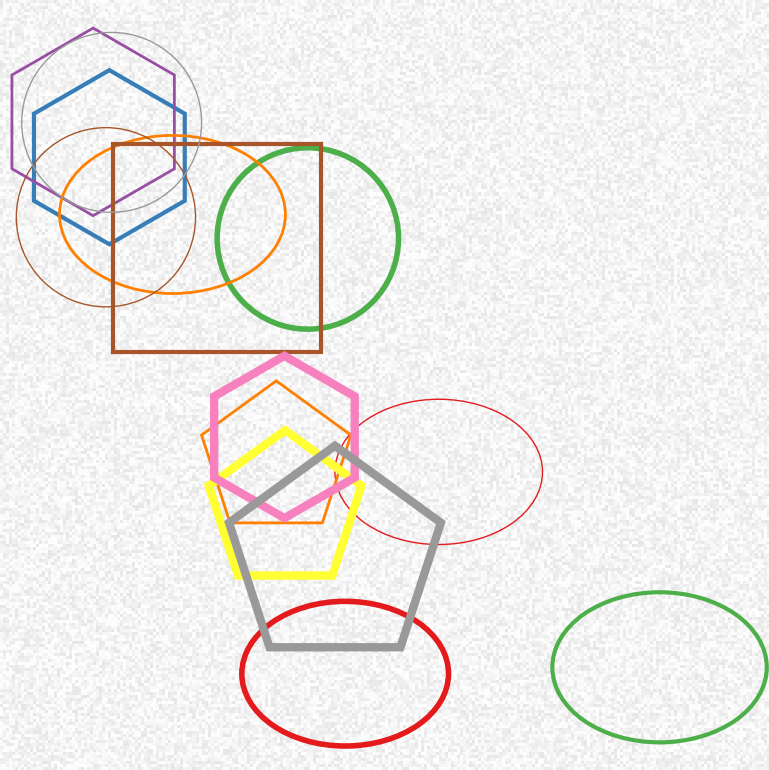[{"shape": "oval", "thickness": 0.5, "radius": 0.67, "center": [0.57, 0.387]}, {"shape": "oval", "thickness": 2, "radius": 0.67, "center": [0.448, 0.125]}, {"shape": "hexagon", "thickness": 1.5, "radius": 0.57, "center": [0.142, 0.796]}, {"shape": "oval", "thickness": 1.5, "radius": 0.7, "center": [0.857, 0.133]}, {"shape": "circle", "thickness": 2, "radius": 0.59, "center": [0.4, 0.69]}, {"shape": "hexagon", "thickness": 1, "radius": 0.61, "center": [0.121, 0.842]}, {"shape": "oval", "thickness": 1, "radius": 0.73, "center": [0.224, 0.721]}, {"shape": "pentagon", "thickness": 1, "radius": 0.51, "center": [0.359, 0.403]}, {"shape": "pentagon", "thickness": 3, "radius": 0.52, "center": [0.37, 0.337]}, {"shape": "square", "thickness": 1.5, "radius": 0.67, "center": [0.281, 0.678]}, {"shape": "circle", "thickness": 0.5, "radius": 0.58, "center": [0.138, 0.718]}, {"shape": "hexagon", "thickness": 3, "radius": 0.53, "center": [0.369, 0.432]}, {"shape": "pentagon", "thickness": 3, "radius": 0.72, "center": [0.435, 0.276]}, {"shape": "circle", "thickness": 0.5, "radius": 0.58, "center": [0.145, 0.841]}]